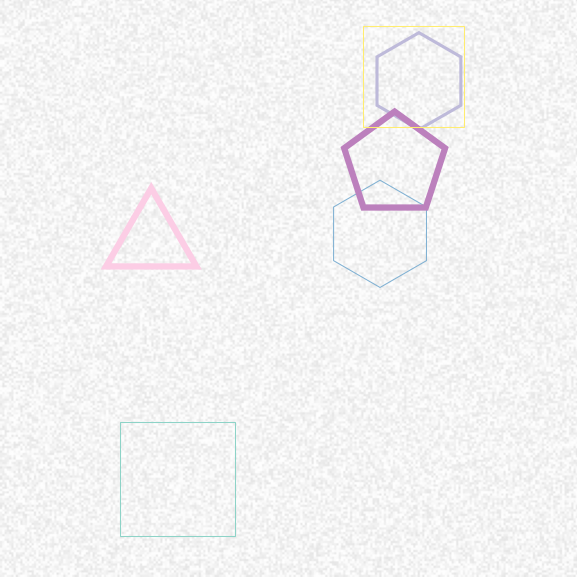[{"shape": "square", "thickness": 0.5, "radius": 0.5, "center": [0.308, 0.17]}, {"shape": "hexagon", "thickness": 1.5, "radius": 0.42, "center": [0.725, 0.859]}, {"shape": "hexagon", "thickness": 0.5, "radius": 0.46, "center": [0.658, 0.594]}, {"shape": "triangle", "thickness": 3, "radius": 0.45, "center": [0.262, 0.583]}, {"shape": "pentagon", "thickness": 3, "radius": 0.46, "center": [0.683, 0.714]}, {"shape": "square", "thickness": 0.5, "radius": 0.43, "center": [0.716, 0.867]}]